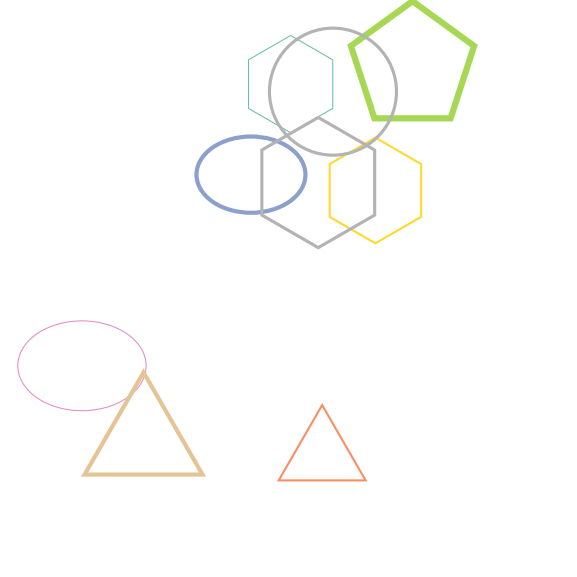[{"shape": "hexagon", "thickness": 0.5, "radius": 0.42, "center": [0.503, 0.853]}, {"shape": "triangle", "thickness": 1, "radius": 0.43, "center": [0.558, 0.211]}, {"shape": "oval", "thickness": 2, "radius": 0.47, "center": [0.435, 0.697]}, {"shape": "oval", "thickness": 0.5, "radius": 0.56, "center": [0.142, 0.366]}, {"shape": "pentagon", "thickness": 3, "radius": 0.56, "center": [0.714, 0.885]}, {"shape": "hexagon", "thickness": 1, "radius": 0.46, "center": [0.65, 0.669]}, {"shape": "triangle", "thickness": 2, "radius": 0.59, "center": [0.249, 0.236]}, {"shape": "hexagon", "thickness": 1.5, "radius": 0.56, "center": [0.551, 0.683]}, {"shape": "circle", "thickness": 1.5, "radius": 0.55, "center": [0.577, 0.84]}]